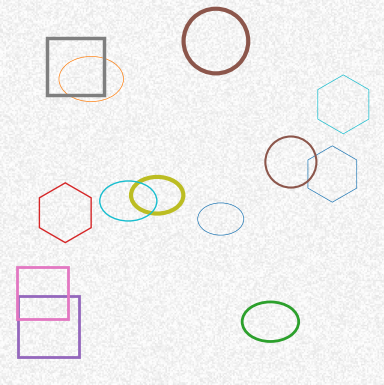[{"shape": "hexagon", "thickness": 0.5, "radius": 0.37, "center": [0.863, 0.548]}, {"shape": "oval", "thickness": 0.5, "radius": 0.3, "center": [0.573, 0.431]}, {"shape": "oval", "thickness": 0.5, "radius": 0.42, "center": [0.237, 0.795]}, {"shape": "oval", "thickness": 2, "radius": 0.37, "center": [0.702, 0.164]}, {"shape": "hexagon", "thickness": 1, "radius": 0.39, "center": [0.17, 0.447]}, {"shape": "square", "thickness": 2, "radius": 0.39, "center": [0.126, 0.152]}, {"shape": "circle", "thickness": 3, "radius": 0.42, "center": [0.561, 0.893]}, {"shape": "circle", "thickness": 1.5, "radius": 0.33, "center": [0.756, 0.579]}, {"shape": "square", "thickness": 2, "radius": 0.33, "center": [0.11, 0.238]}, {"shape": "square", "thickness": 2.5, "radius": 0.37, "center": [0.196, 0.828]}, {"shape": "oval", "thickness": 3, "radius": 0.34, "center": [0.408, 0.493]}, {"shape": "oval", "thickness": 1, "radius": 0.37, "center": [0.333, 0.478]}, {"shape": "hexagon", "thickness": 0.5, "radius": 0.38, "center": [0.892, 0.729]}]